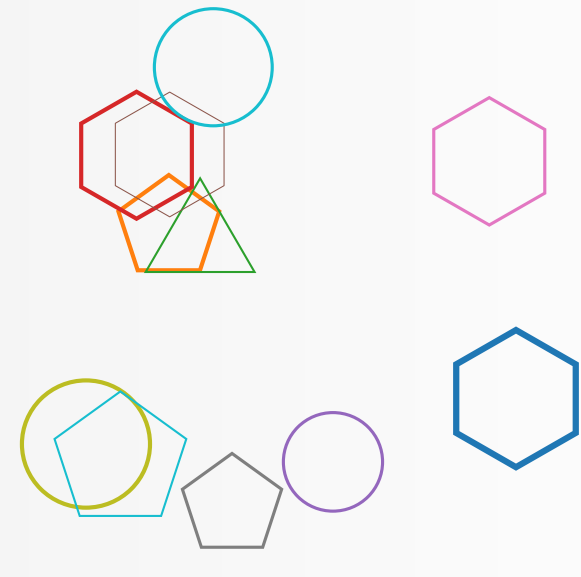[{"shape": "hexagon", "thickness": 3, "radius": 0.59, "center": [0.888, 0.309]}, {"shape": "pentagon", "thickness": 2, "radius": 0.46, "center": [0.29, 0.605]}, {"shape": "triangle", "thickness": 1, "radius": 0.54, "center": [0.344, 0.582]}, {"shape": "hexagon", "thickness": 2, "radius": 0.55, "center": [0.235, 0.73]}, {"shape": "circle", "thickness": 1.5, "radius": 0.43, "center": [0.573, 0.199]}, {"shape": "hexagon", "thickness": 0.5, "radius": 0.54, "center": [0.292, 0.732]}, {"shape": "hexagon", "thickness": 1.5, "radius": 0.55, "center": [0.842, 0.72]}, {"shape": "pentagon", "thickness": 1.5, "radius": 0.45, "center": [0.399, 0.124]}, {"shape": "circle", "thickness": 2, "radius": 0.55, "center": [0.148, 0.23]}, {"shape": "circle", "thickness": 1.5, "radius": 0.51, "center": [0.367, 0.883]}, {"shape": "pentagon", "thickness": 1, "radius": 0.6, "center": [0.207, 0.202]}]